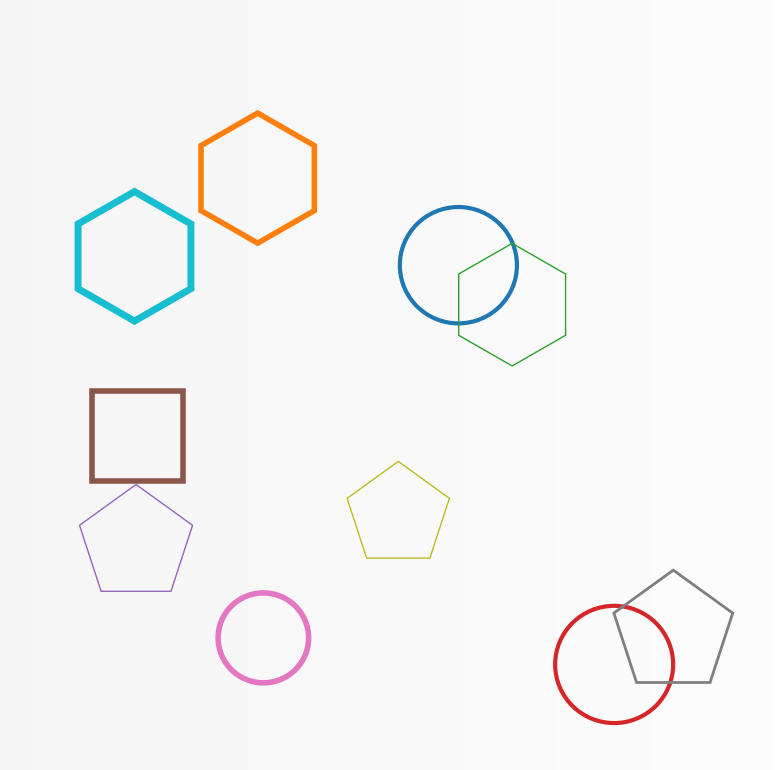[{"shape": "circle", "thickness": 1.5, "radius": 0.38, "center": [0.591, 0.656]}, {"shape": "hexagon", "thickness": 2, "radius": 0.42, "center": [0.333, 0.769]}, {"shape": "hexagon", "thickness": 0.5, "radius": 0.4, "center": [0.661, 0.604]}, {"shape": "circle", "thickness": 1.5, "radius": 0.38, "center": [0.792, 0.137]}, {"shape": "pentagon", "thickness": 0.5, "radius": 0.38, "center": [0.176, 0.294]}, {"shape": "square", "thickness": 2, "radius": 0.29, "center": [0.177, 0.433]}, {"shape": "circle", "thickness": 2, "radius": 0.29, "center": [0.34, 0.172]}, {"shape": "pentagon", "thickness": 1, "radius": 0.4, "center": [0.869, 0.179]}, {"shape": "pentagon", "thickness": 0.5, "radius": 0.35, "center": [0.514, 0.331]}, {"shape": "hexagon", "thickness": 2.5, "radius": 0.42, "center": [0.174, 0.667]}]